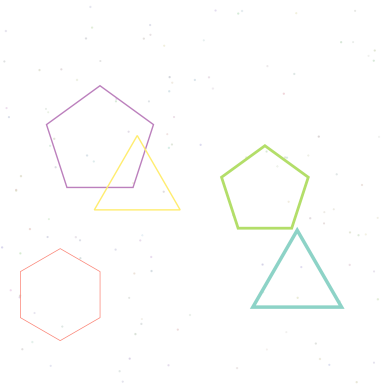[{"shape": "triangle", "thickness": 2.5, "radius": 0.67, "center": [0.772, 0.269]}, {"shape": "hexagon", "thickness": 0.5, "radius": 0.6, "center": [0.156, 0.235]}, {"shape": "pentagon", "thickness": 2, "radius": 0.59, "center": [0.688, 0.503]}, {"shape": "pentagon", "thickness": 1, "radius": 0.73, "center": [0.26, 0.631]}, {"shape": "triangle", "thickness": 1, "radius": 0.64, "center": [0.356, 0.519]}]